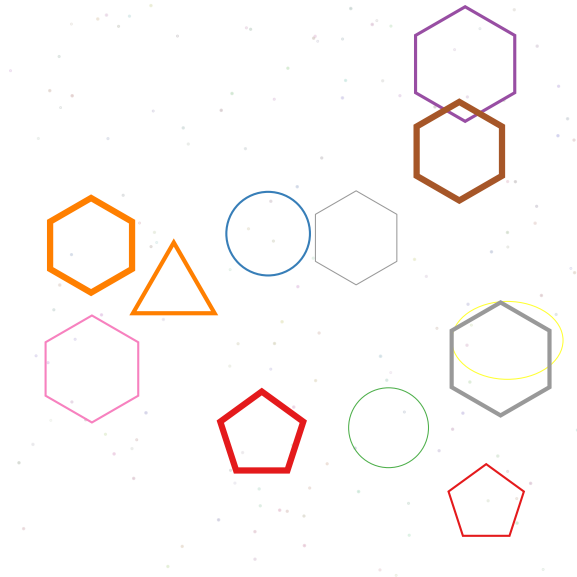[{"shape": "pentagon", "thickness": 3, "radius": 0.38, "center": [0.453, 0.246]}, {"shape": "pentagon", "thickness": 1, "radius": 0.34, "center": [0.842, 0.127]}, {"shape": "circle", "thickness": 1, "radius": 0.36, "center": [0.464, 0.595]}, {"shape": "circle", "thickness": 0.5, "radius": 0.35, "center": [0.673, 0.258]}, {"shape": "hexagon", "thickness": 1.5, "radius": 0.5, "center": [0.805, 0.888]}, {"shape": "hexagon", "thickness": 3, "radius": 0.41, "center": [0.158, 0.574]}, {"shape": "triangle", "thickness": 2, "radius": 0.41, "center": [0.301, 0.498]}, {"shape": "oval", "thickness": 0.5, "radius": 0.48, "center": [0.879, 0.41]}, {"shape": "hexagon", "thickness": 3, "radius": 0.43, "center": [0.795, 0.737]}, {"shape": "hexagon", "thickness": 1, "radius": 0.46, "center": [0.159, 0.36]}, {"shape": "hexagon", "thickness": 2, "radius": 0.49, "center": [0.867, 0.378]}, {"shape": "hexagon", "thickness": 0.5, "radius": 0.41, "center": [0.617, 0.587]}]